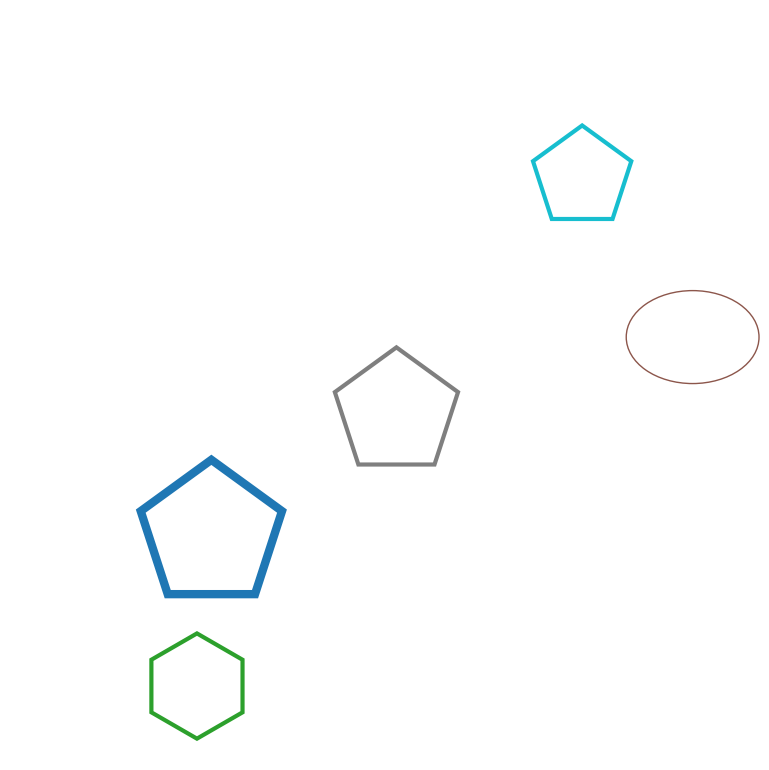[{"shape": "pentagon", "thickness": 3, "radius": 0.48, "center": [0.275, 0.306]}, {"shape": "hexagon", "thickness": 1.5, "radius": 0.34, "center": [0.256, 0.109]}, {"shape": "oval", "thickness": 0.5, "radius": 0.43, "center": [0.9, 0.562]}, {"shape": "pentagon", "thickness": 1.5, "radius": 0.42, "center": [0.515, 0.465]}, {"shape": "pentagon", "thickness": 1.5, "radius": 0.34, "center": [0.756, 0.77]}]